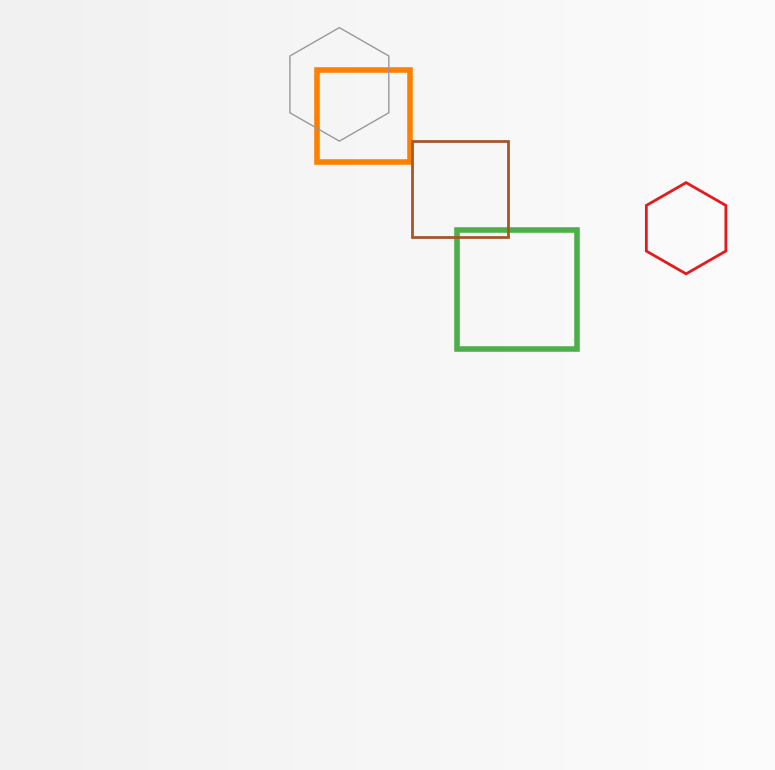[{"shape": "hexagon", "thickness": 1, "radius": 0.3, "center": [0.885, 0.704]}, {"shape": "square", "thickness": 2, "radius": 0.39, "center": [0.668, 0.624]}, {"shape": "square", "thickness": 2, "radius": 0.3, "center": [0.469, 0.849]}, {"shape": "square", "thickness": 1, "radius": 0.31, "center": [0.594, 0.754]}, {"shape": "hexagon", "thickness": 0.5, "radius": 0.37, "center": [0.438, 0.89]}]